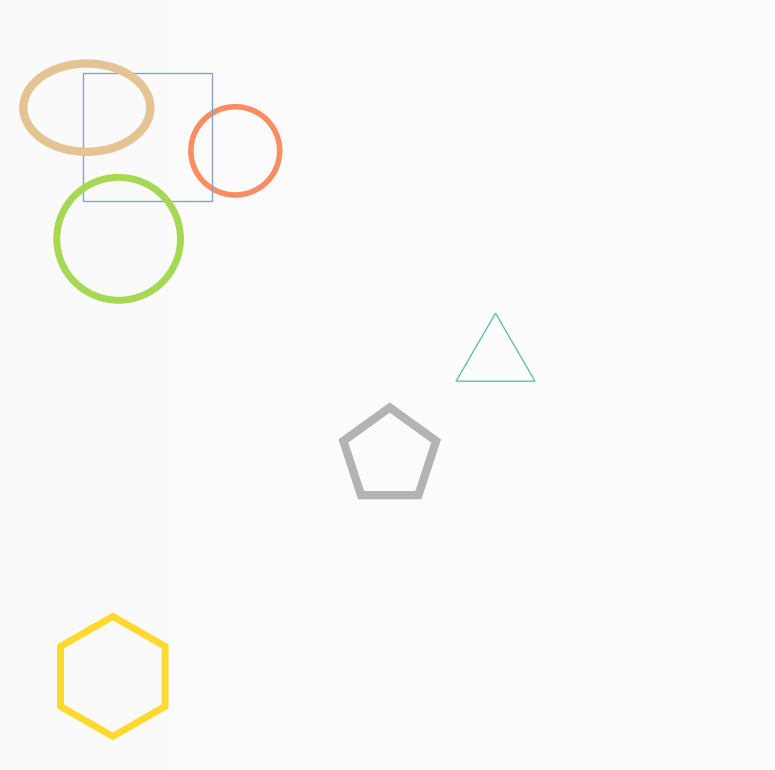[{"shape": "triangle", "thickness": 0.5, "radius": 0.29, "center": [0.639, 0.534]}, {"shape": "circle", "thickness": 2, "radius": 0.29, "center": [0.304, 0.804]}, {"shape": "square", "thickness": 0.5, "radius": 0.42, "center": [0.19, 0.822]}, {"shape": "circle", "thickness": 2.5, "radius": 0.4, "center": [0.153, 0.69]}, {"shape": "hexagon", "thickness": 2.5, "radius": 0.39, "center": [0.146, 0.122]}, {"shape": "oval", "thickness": 3, "radius": 0.41, "center": [0.112, 0.86]}, {"shape": "pentagon", "thickness": 3, "radius": 0.31, "center": [0.503, 0.408]}]